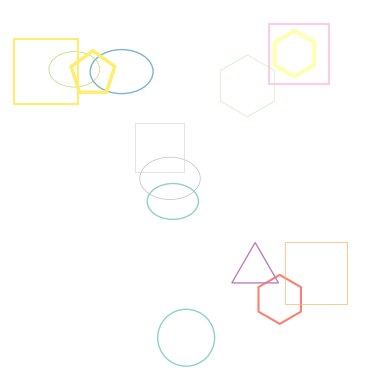[{"shape": "oval", "thickness": 1, "radius": 0.33, "center": [0.449, 0.477]}, {"shape": "circle", "thickness": 1, "radius": 0.37, "center": [0.483, 0.123]}, {"shape": "hexagon", "thickness": 3, "radius": 0.3, "center": [0.765, 0.86]}, {"shape": "oval", "thickness": 0.5, "radius": 0.39, "center": [0.442, 0.537]}, {"shape": "hexagon", "thickness": 1.5, "radius": 0.32, "center": [0.727, 0.222]}, {"shape": "oval", "thickness": 1, "radius": 0.41, "center": [0.316, 0.814]}, {"shape": "square", "thickness": 0.5, "radius": 0.4, "center": [0.82, 0.29]}, {"shape": "oval", "thickness": 0.5, "radius": 0.33, "center": [0.193, 0.82]}, {"shape": "square", "thickness": 1.5, "radius": 0.39, "center": [0.776, 0.859]}, {"shape": "square", "thickness": 0.5, "radius": 0.32, "center": [0.414, 0.617]}, {"shape": "triangle", "thickness": 1, "radius": 0.35, "center": [0.663, 0.3]}, {"shape": "hexagon", "thickness": 0.5, "radius": 0.4, "center": [0.643, 0.777]}, {"shape": "pentagon", "thickness": 2.5, "radius": 0.3, "center": [0.241, 0.809]}, {"shape": "square", "thickness": 1.5, "radius": 0.42, "center": [0.12, 0.814]}]